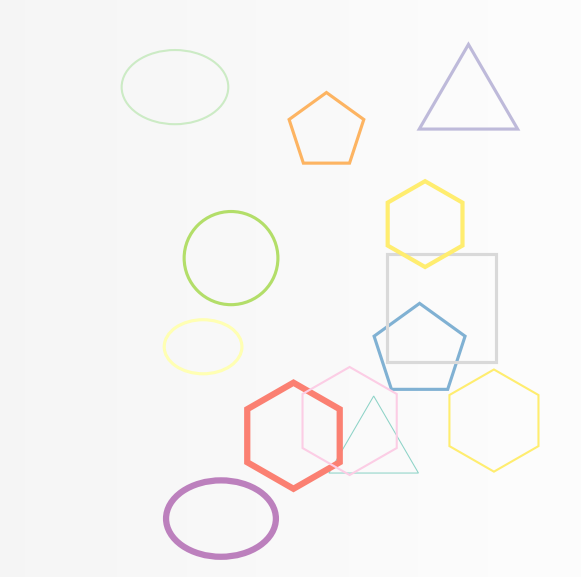[{"shape": "triangle", "thickness": 0.5, "radius": 0.44, "center": [0.643, 0.224]}, {"shape": "oval", "thickness": 1.5, "radius": 0.33, "center": [0.349, 0.399]}, {"shape": "triangle", "thickness": 1.5, "radius": 0.49, "center": [0.806, 0.825]}, {"shape": "hexagon", "thickness": 3, "radius": 0.46, "center": [0.505, 0.245]}, {"shape": "pentagon", "thickness": 1.5, "radius": 0.41, "center": [0.722, 0.392]}, {"shape": "pentagon", "thickness": 1.5, "radius": 0.34, "center": [0.562, 0.771]}, {"shape": "circle", "thickness": 1.5, "radius": 0.4, "center": [0.397, 0.552]}, {"shape": "hexagon", "thickness": 1, "radius": 0.47, "center": [0.602, 0.27]}, {"shape": "square", "thickness": 1.5, "radius": 0.47, "center": [0.759, 0.465]}, {"shape": "oval", "thickness": 3, "radius": 0.47, "center": [0.38, 0.101]}, {"shape": "oval", "thickness": 1, "radius": 0.46, "center": [0.301, 0.848]}, {"shape": "hexagon", "thickness": 1, "radius": 0.44, "center": [0.85, 0.271]}, {"shape": "hexagon", "thickness": 2, "radius": 0.37, "center": [0.731, 0.611]}]